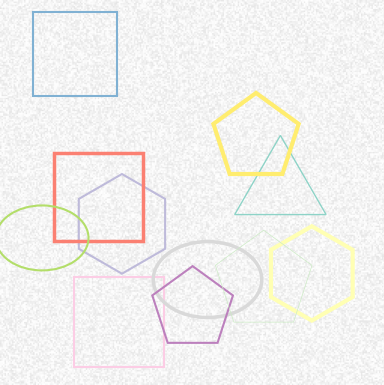[{"shape": "triangle", "thickness": 1, "radius": 0.69, "center": [0.728, 0.511]}, {"shape": "hexagon", "thickness": 3, "radius": 0.61, "center": [0.81, 0.29]}, {"shape": "hexagon", "thickness": 1.5, "radius": 0.65, "center": [0.317, 0.419]}, {"shape": "square", "thickness": 2.5, "radius": 0.57, "center": [0.256, 0.489]}, {"shape": "square", "thickness": 1.5, "radius": 0.54, "center": [0.195, 0.86]}, {"shape": "oval", "thickness": 1.5, "radius": 0.6, "center": [0.109, 0.382]}, {"shape": "square", "thickness": 1.5, "radius": 0.59, "center": [0.309, 0.163]}, {"shape": "oval", "thickness": 2.5, "radius": 0.7, "center": [0.539, 0.274]}, {"shape": "pentagon", "thickness": 1.5, "radius": 0.55, "center": [0.5, 0.199]}, {"shape": "pentagon", "thickness": 0.5, "radius": 0.66, "center": [0.685, 0.27]}, {"shape": "pentagon", "thickness": 3, "radius": 0.58, "center": [0.665, 0.642]}]